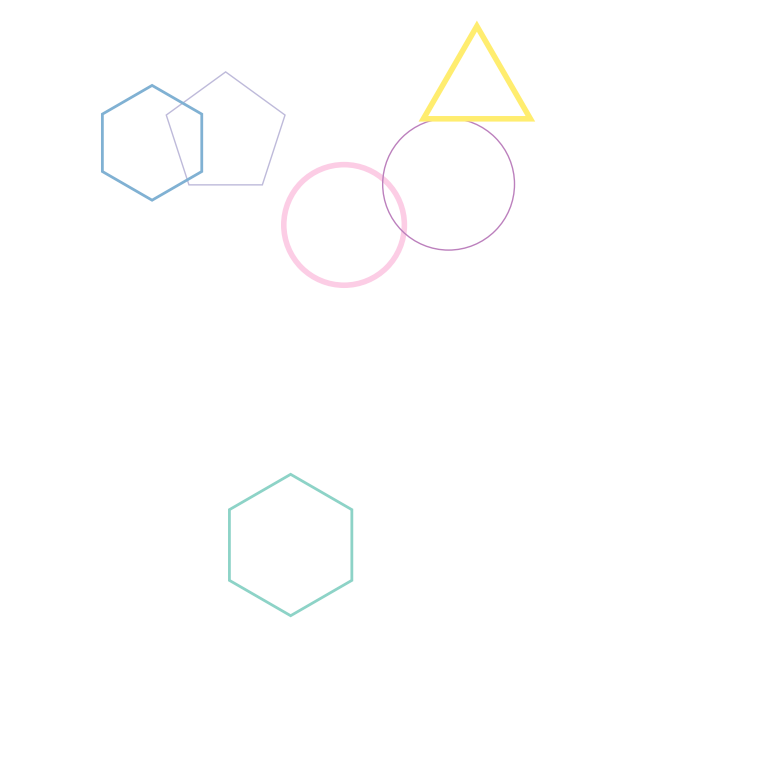[{"shape": "hexagon", "thickness": 1, "radius": 0.46, "center": [0.377, 0.292]}, {"shape": "pentagon", "thickness": 0.5, "radius": 0.41, "center": [0.293, 0.826]}, {"shape": "hexagon", "thickness": 1, "radius": 0.37, "center": [0.197, 0.815]}, {"shape": "circle", "thickness": 2, "radius": 0.39, "center": [0.447, 0.708]}, {"shape": "circle", "thickness": 0.5, "radius": 0.43, "center": [0.583, 0.761]}, {"shape": "triangle", "thickness": 2, "radius": 0.4, "center": [0.619, 0.886]}]